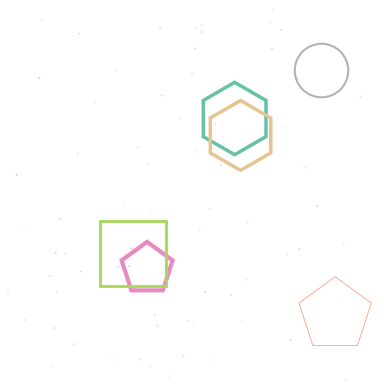[{"shape": "hexagon", "thickness": 2.5, "radius": 0.47, "center": [0.609, 0.692]}, {"shape": "pentagon", "thickness": 0.5, "radius": 0.49, "center": [0.871, 0.182]}, {"shape": "pentagon", "thickness": 3, "radius": 0.35, "center": [0.382, 0.302]}, {"shape": "square", "thickness": 2, "radius": 0.42, "center": [0.346, 0.341]}, {"shape": "hexagon", "thickness": 2.5, "radius": 0.45, "center": [0.625, 0.648]}, {"shape": "circle", "thickness": 1.5, "radius": 0.35, "center": [0.835, 0.817]}]